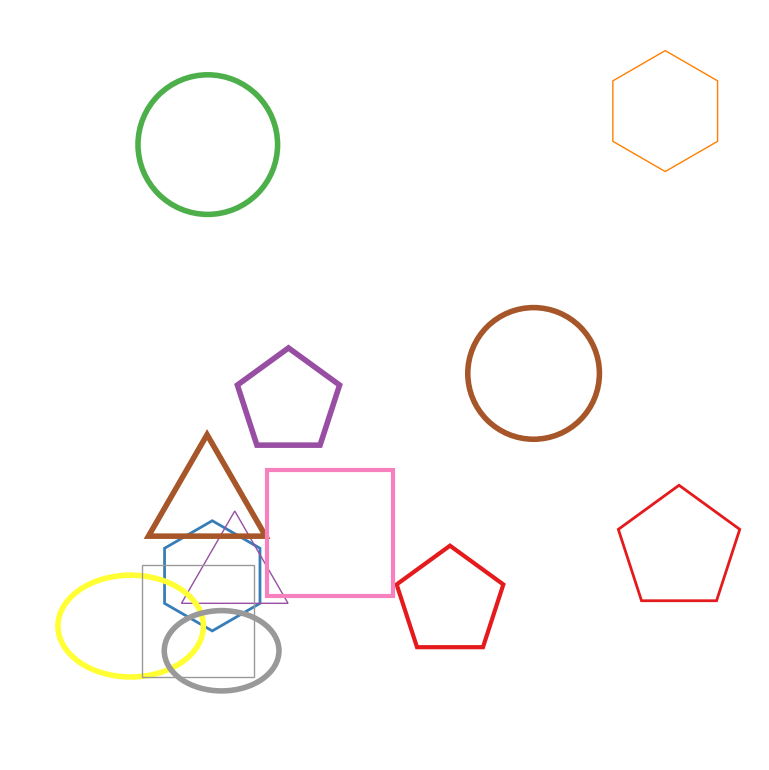[{"shape": "pentagon", "thickness": 1, "radius": 0.41, "center": [0.882, 0.287]}, {"shape": "pentagon", "thickness": 1.5, "radius": 0.36, "center": [0.584, 0.218]}, {"shape": "hexagon", "thickness": 1, "radius": 0.36, "center": [0.276, 0.252]}, {"shape": "circle", "thickness": 2, "radius": 0.45, "center": [0.27, 0.812]}, {"shape": "triangle", "thickness": 0.5, "radius": 0.4, "center": [0.305, 0.256]}, {"shape": "pentagon", "thickness": 2, "radius": 0.35, "center": [0.375, 0.478]}, {"shape": "hexagon", "thickness": 0.5, "radius": 0.39, "center": [0.864, 0.856]}, {"shape": "oval", "thickness": 2, "radius": 0.47, "center": [0.17, 0.187]}, {"shape": "circle", "thickness": 2, "radius": 0.43, "center": [0.693, 0.515]}, {"shape": "triangle", "thickness": 2, "radius": 0.44, "center": [0.269, 0.348]}, {"shape": "square", "thickness": 1.5, "radius": 0.41, "center": [0.428, 0.307]}, {"shape": "square", "thickness": 0.5, "radius": 0.36, "center": [0.257, 0.194]}, {"shape": "oval", "thickness": 2, "radius": 0.37, "center": [0.288, 0.155]}]